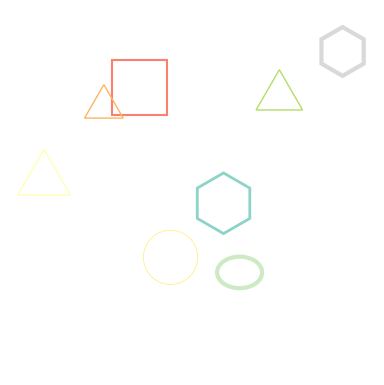[{"shape": "hexagon", "thickness": 2, "radius": 0.39, "center": [0.581, 0.472]}, {"shape": "triangle", "thickness": 1, "radius": 0.4, "center": [0.114, 0.533]}, {"shape": "square", "thickness": 1.5, "radius": 0.36, "center": [0.362, 0.773]}, {"shape": "triangle", "thickness": 1, "radius": 0.29, "center": [0.27, 0.722]}, {"shape": "triangle", "thickness": 1, "radius": 0.35, "center": [0.726, 0.749]}, {"shape": "hexagon", "thickness": 3, "radius": 0.32, "center": [0.89, 0.866]}, {"shape": "oval", "thickness": 3, "radius": 0.29, "center": [0.622, 0.292]}, {"shape": "circle", "thickness": 0.5, "radius": 0.35, "center": [0.443, 0.332]}]